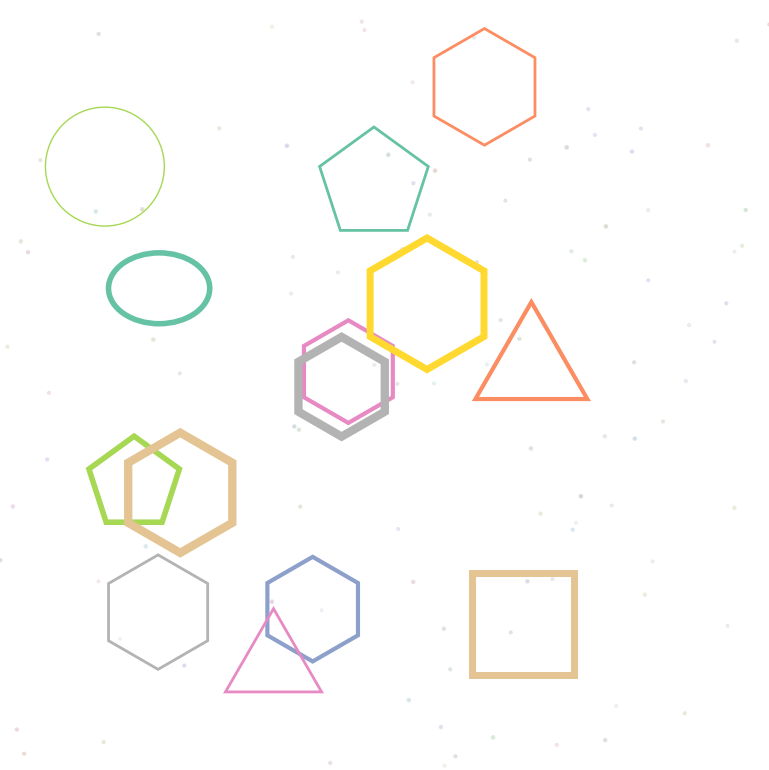[{"shape": "pentagon", "thickness": 1, "radius": 0.37, "center": [0.486, 0.761]}, {"shape": "oval", "thickness": 2, "radius": 0.33, "center": [0.207, 0.626]}, {"shape": "triangle", "thickness": 1.5, "radius": 0.42, "center": [0.69, 0.524]}, {"shape": "hexagon", "thickness": 1, "radius": 0.38, "center": [0.629, 0.887]}, {"shape": "hexagon", "thickness": 1.5, "radius": 0.34, "center": [0.406, 0.209]}, {"shape": "triangle", "thickness": 1, "radius": 0.36, "center": [0.355, 0.137]}, {"shape": "hexagon", "thickness": 1.5, "radius": 0.33, "center": [0.452, 0.517]}, {"shape": "pentagon", "thickness": 2, "radius": 0.31, "center": [0.174, 0.372]}, {"shape": "circle", "thickness": 0.5, "radius": 0.39, "center": [0.136, 0.784]}, {"shape": "hexagon", "thickness": 2.5, "radius": 0.43, "center": [0.555, 0.606]}, {"shape": "square", "thickness": 2.5, "radius": 0.33, "center": [0.679, 0.19]}, {"shape": "hexagon", "thickness": 3, "radius": 0.39, "center": [0.234, 0.36]}, {"shape": "hexagon", "thickness": 3, "radius": 0.32, "center": [0.444, 0.498]}, {"shape": "hexagon", "thickness": 1, "radius": 0.37, "center": [0.205, 0.205]}]